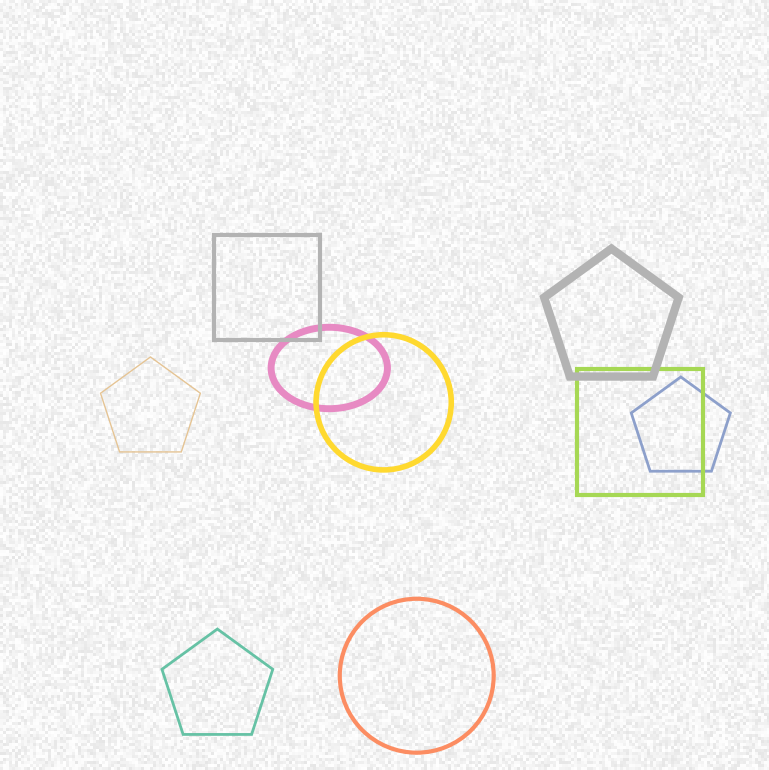[{"shape": "pentagon", "thickness": 1, "radius": 0.38, "center": [0.282, 0.107]}, {"shape": "circle", "thickness": 1.5, "radius": 0.5, "center": [0.541, 0.122]}, {"shape": "pentagon", "thickness": 1, "radius": 0.34, "center": [0.884, 0.443]}, {"shape": "oval", "thickness": 2.5, "radius": 0.38, "center": [0.428, 0.522]}, {"shape": "square", "thickness": 1.5, "radius": 0.41, "center": [0.831, 0.439]}, {"shape": "circle", "thickness": 2, "radius": 0.44, "center": [0.498, 0.478]}, {"shape": "pentagon", "thickness": 0.5, "radius": 0.34, "center": [0.195, 0.468]}, {"shape": "square", "thickness": 1.5, "radius": 0.34, "center": [0.347, 0.626]}, {"shape": "pentagon", "thickness": 3, "radius": 0.46, "center": [0.794, 0.585]}]